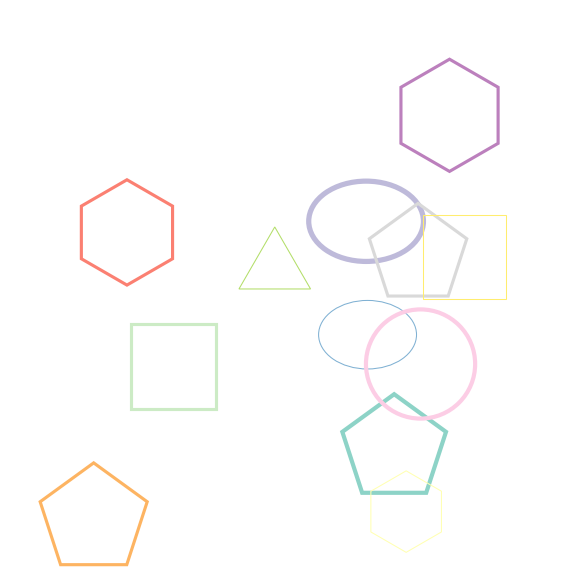[{"shape": "pentagon", "thickness": 2, "radius": 0.47, "center": [0.683, 0.222]}, {"shape": "hexagon", "thickness": 0.5, "radius": 0.35, "center": [0.703, 0.113]}, {"shape": "oval", "thickness": 2.5, "radius": 0.5, "center": [0.634, 0.616]}, {"shape": "hexagon", "thickness": 1.5, "radius": 0.46, "center": [0.22, 0.597]}, {"shape": "oval", "thickness": 0.5, "radius": 0.42, "center": [0.636, 0.42]}, {"shape": "pentagon", "thickness": 1.5, "radius": 0.49, "center": [0.162, 0.1]}, {"shape": "triangle", "thickness": 0.5, "radius": 0.36, "center": [0.476, 0.535]}, {"shape": "circle", "thickness": 2, "radius": 0.47, "center": [0.728, 0.369]}, {"shape": "pentagon", "thickness": 1.5, "radius": 0.44, "center": [0.724, 0.558]}, {"shape": "hexagon", "thickness": 1.5, "radius": 0.49, "center": [0.778, 0.799]}, {"shape": "square", "thickness": 1.5, "radius": 0.37, "center": [0.301, 0.365]}, {"shape": "square", "thickness": 0.5, "radius": 0.36, "center": [0.804, 0.554]}]